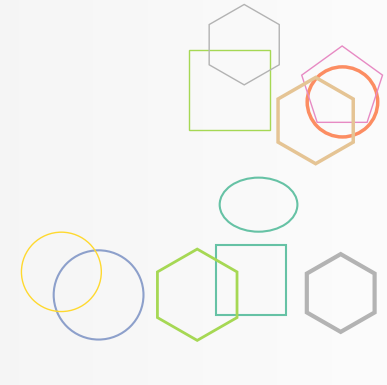[{"shape": "oval", "thickness": 1.5, "radius": 0.5, "center": [0.667, 0.468]}, {"shape": "square", "thickness": 1.5, "radius": 0.46, "center": [0.648, 0.273]}, {"shape": "circle", "thickness": 2.5, "radius": 0.46, "center": [0.884, 0.735]}, {"shape": "circle", "thickness": 1.5, "radius": 0.58, "center": [0.254, 0.234]}, {"shape": "pentagon", "thickness": 1, "radius": 0.55, "center": [0.883, 0.771]}, {"shape": "square", "thickness": 1, "radius": 0.52, "center": [0.592, 0.766]}, {"shape": "hexagon", "thickness": 2, "radius": 0.59, "center": [0.509, 0.234]}, {"shape": "circle", "thickness": 1, "radius": 0.52, "center": [0.158, 0.294]}, {"shape": "hexagon", "thickness": 2.5, "radius": 0.56, "center": [0.815, 0.687]}, {"shape": "hexagon", "thickness": 3, "radius": 0.5, "center": [0.879, 0.239]}, {"shape": "hexagon", "thickness": 1, "radius": 0.52, "center": [0.63, 0.884]}]